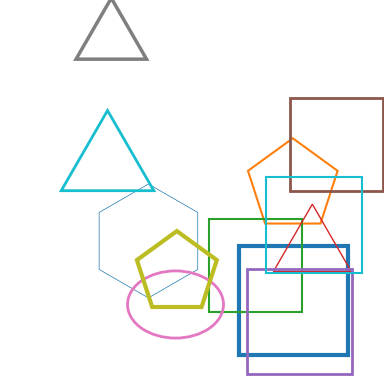[{"shape": "square", "thickness": 3, "radius": 0.71, "center": [0.763, 0.22]}, {"shape": "hexagon", "thickness": 0.5, "radius": 0.74, "center": [0.386, 0.374]}, {"shape": "pentagon", "thickness": 1.5, "radius": 0.61, "center": [0.761, 0.518]}, {"shape": "square", "thickness": 1.5, "radius": 0.6, "center": [0.665, 0.309]}, {"shape": "triangle", "thickness": 1, "radius": 0.58, "center": [0.811, 0.353]}, {"shape": "square", "thickness": 2, "radius": 0.68, "center": [0.777, 0.165]}, {"shape": "square", "thickness": 2, "radius": 0.61, "center": [0.873, 0.625]}, {"shape": "oval", "thickness": 2, "radius": 0.62, "center": [0.456, 0.209]}, {"shape": "triangle", "thickness": 2.5, "radius": 0.53, "center": [0.289, 0.899]}, {"shape": "pentagon", "thickness": 3, "radius": 0.55, "center": [0.459, 0.291]}, {"shape": "square", "thickness": 1.5, "radius": 0.62, "center": [0.816, 0.415]}, {"shape": "triangle", "thickness": 2, "radius": 0.69, "center": [0.279, 0.574]}]